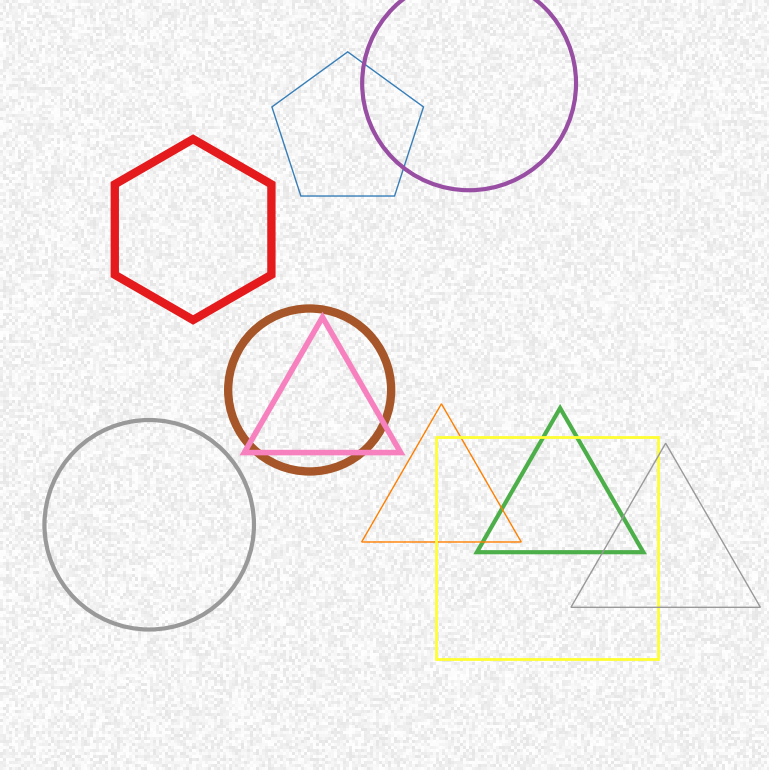[{"shape": "hexagon", "thickness": 3, "radius": 0.59, "center": [0.251, 0.702]}, {"shape": "pentagon", "thickness": 0.5, "radius": 0.52, "center": [0.452, 0.829]}, {"shape": "triangle", "thickness": 1.5, "radius": 0.62, "center": [0.727, 0.345]}, {"shape": "circle", "thickness": 1.5, "radius": 0.69, "center": [0.609, 0.892]}, {"shape": "triangle", "thickness": 0.5, "radius": 0.6, "center": [0.573, 0.356]}, {"shape": "square", "thickness": 1, "radius": 0.72, "center": [0.71, 0.289]}, {"shape": "circle", "thickness": 3, "radius": 0.53, "center": [0.402, 0.494]}, {"shape": "triangle", "thickness": 2, "radius": 0.59, "center": [0.419, 0.471]}, {"shape": "circle", "thickness": 1.5, "radius": 0.68, "center": [0.194, 0.318]}, {"shape": "triangle", "thickness": 0.5, "radius": 0.71, "center": [0.865, 0.282]}]